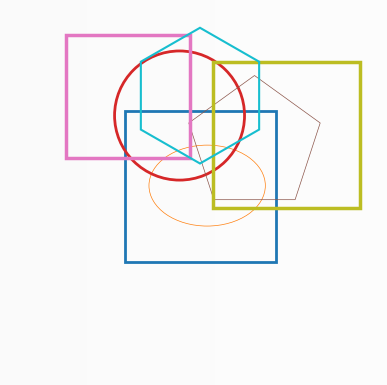[{"shape": "square", "thickness": 2, "radius": 0.98, "center": [0.518, 0.516]}, {"shape": "oval", "thickness": 0.5, "radius": 0.75, "center": [0.535, 0.518]}, {"shape": "circle", "thickness": 2, "radius": 0.84, "center": [0.463, 0.7]}, {"shape": "pentagon", "thickness": 0.5, "radius": 0.89, "center": [0.657, 0.626]}, {"shape": "square", "thickness": 2.5, "radius": 0.8, "center": [0.33, 0.749]}, {"shape": "square", "thickness": 2.5, "radius": 0.95, "center": [0.739, 0.649]}, {"shape": "hexagon", "thickness": 1.5, "radius": 0.88, "center": [0.516, 0.752]}]